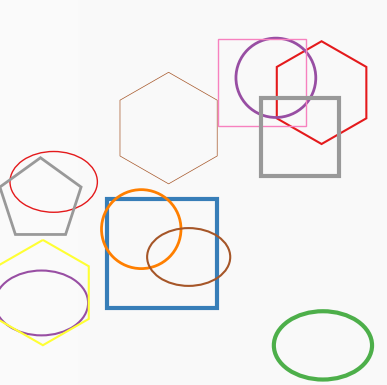[{"shape": "hexagon", "thickness": 1.5, "radius": 0.67, "center": [0.83, 0.759]}, {"shape": "oval", "thickness": 1, "radius": 0.56, "center": [0.139, 0.528]}, {"shape": "square", "thickness": 3, "radius": 0.71, "center": [0.418, 0.341]}, {"shape": "oval", "thickness": 3, "radius": 0.63, "center": [0.833, 0.103]}, {"shape": "circle", "thickness": 2, "radius": 0.52, "center": [0.712, 0.798]}, {"shape": "oval", "thickness": 1.5, "radius": 0.6, "center": [0.107, 0.213]}, {"shape": "circle", "thickness": 2, "radius": 0.51, "center": [0.365, 0.405]}, {"shape": "hexagon", "thickness": 1.5, "radius": 0.68, "center": [0.111, 0.24]}, {"shape": "oval", "thickness": 1.5, "radius": 0.54, "center": [0.487, 0.332]}, {"shape": "hexagon", "thickness": 0.5, "radius": 0.72, "center": [0.435, 0.667]}, {"shape": "square", "thickness": 1, "radius": 0.57, "center": [0.675, 0.785]}, {"shape": "pentagon", "thickness": 2, "radius": 0.55, "center": [0.104, 0.48]}, {"shape": "square", "thickness": 3, "radius": 0.5, "center": [0.775, 0.643]}]